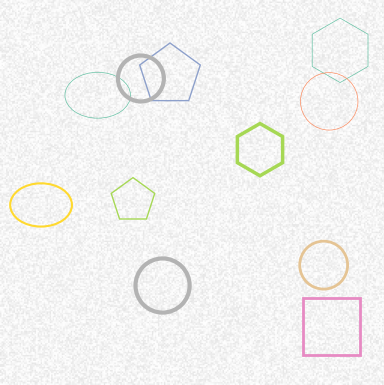[{"shape": "oval", "thickness": 0.5, "radius": 0.43, "center": [0.254, 0.753]}, {"shape": "hexagon", "thickness": 0.5, "radius": 0.42, "center": [0.883, 0.869]}, {"shape": "circle", "thickness": 0.5, "radius": 0.37, "center": [0.855, 0.737]}, {"shape": "pentagon", "thickness": 1, "radius": 0.41, "center": [0.442, 0.806]}, {"shape": "square", "thickness": 2, "radius": 0.37, "center": [0.861, 0.151]}, {"shape": "pentagon", "thickness": 1, "radius": 0.3, "center": [0.345, 0.479]}, {"shape": "hexagon", "thickness": 2.5, "radius": 0.34, "center": [0.675, 0.611]}, {"shape": "oval", "thickness": 1.5, "radius": 0.4, "center": [0.107, 0.468]}, {"shape": "circle", "thickness": 2, "radius": 0.31, "center": [0.841, 0.311]}, {"shape": "circle", "thickness": 3, "radius": 0.35, "center": [0.422, 0.258]}, {"shape": "circle", "thickness": 3, "radius": 0.3, "center": [0.366, 0.796]}]